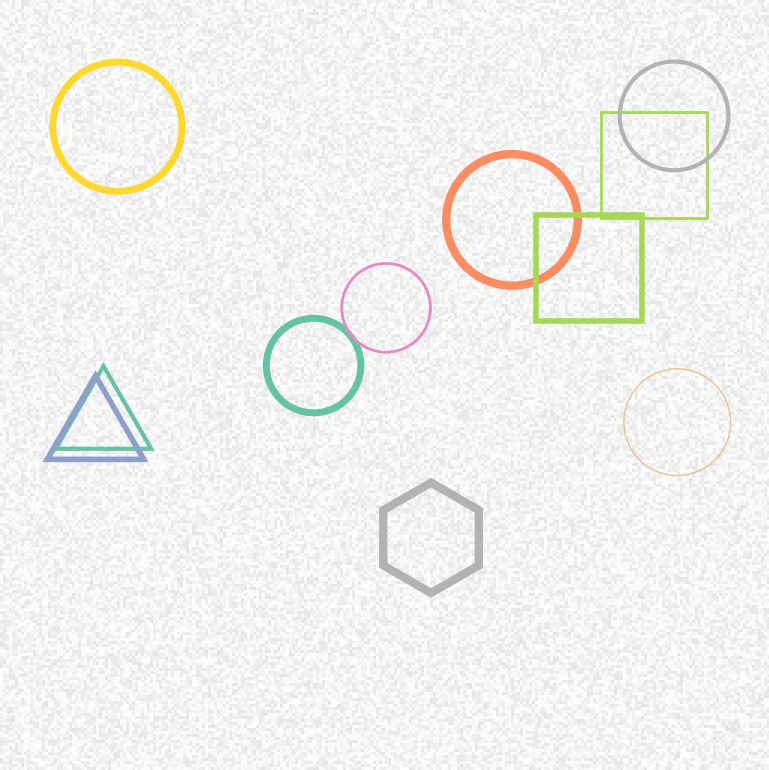[{"shape": "circle", "thickness": 2.5, "radius": 0.31, "center": [0.407, 0.525]}, {"shape": "triangle", "thickness": 1.5, "radius": 0.36, "center": [0.134, 0.453]}, {"shape": "circle", "thickness": 3, "radius": 0.43, "center": [0.665, 0.714]}, {"shape": "triangle", "thickness": 2, "radius": 0.36, "center": [0.124, 0.44]}, {"shape": "circle", "thickness": 1, "radius": 0.29, "center": [0.501, 0.6]}, {"shape": "square", "thickness": 1, "radius": 0.35, "center": [0.849, 0.786]}, {"shape": "square", "thickness": 2, "radius": 0.34, "center": [0.766, 0.652]}, {"shape": "circle", "thickness": 2.5, "radius": 0.42, "center": [0.153, 0.835]}, {"shape": "circle", "thickness": 0.5, "radius": 0.35, "center": [0.88, 0.452]}, {"shape": "hexagon", "thickness": 3, "radius": 0.36, "center": [0.56, 0.302]}, {"shape": "circle", "thickness": 1.5, "radius": 0.35, "center": [0.875, 0.85]}]